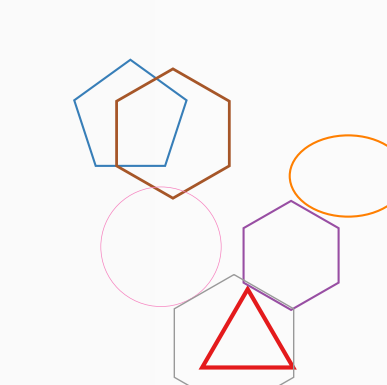[{"shape": "triangle", "thickness": 3, "radius": 0.68, "center": [0.639, 0.113]}, {"shape": "pentagon", "thickness": 1.5, "radius": 0.76, "center": [0.336, 0.692]}, {"shape": "hexagon", "thickness": 1.5, "radius": 0.71, "center": [0.751, 0.337]}, {"shape": "oval", "thickness": 1.5, "radius": 0.75, "center": [0.898, 0.543]}, {"shape": "hexagon", "thickness": 2, "radius": 0.84, "center": [0.446, 0.653]}, {"shape": "circle", "thickness": 0.5, "radius": 0.78, "center": [0.415, 0.359]}, {"shape": "hexagon", "thickness": 1, "radius": 0.89, "center": [0.604, 0.109]}]